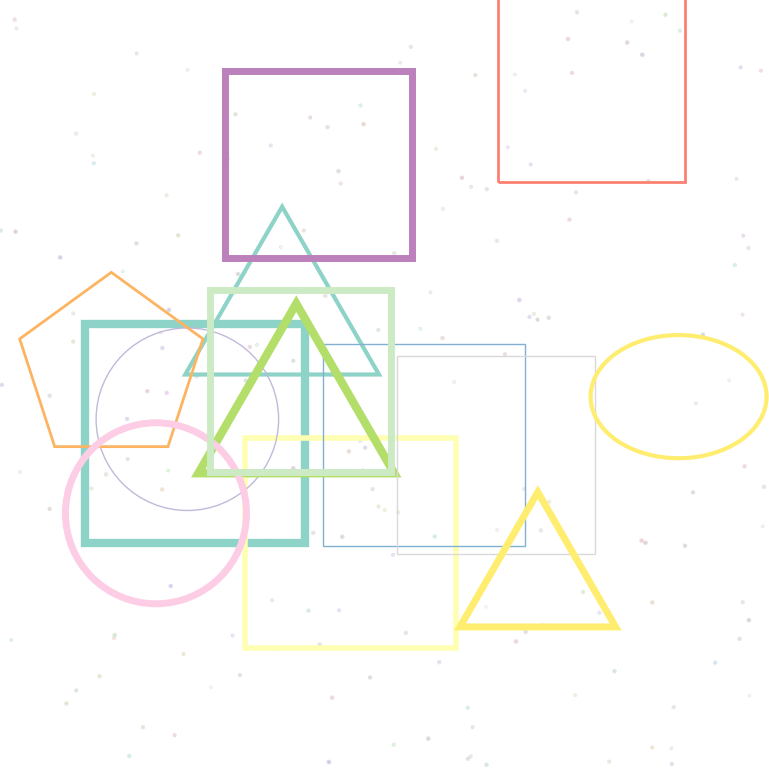[{"shape": "square", "thickness": 3, "radius": 0.71, "center": [0.253, 0.437]}, {"shape": "triangle", "thickness": 1.5, "radius": 0.73, "center": [0.366, 0.586]}, {"shape": "square", "thickness": 2, "radius": 0.68, "center": [0.455, 0.295]}, {"shape": "circle", "thickness": 0.5, "radius": 0.59, "center": [0.243, 0.456]}, {"shape": "square", "thickness": 1, "radius": 0.61, "center": [0.768, 0.885]}, {"shape": "square", "thickness": 0.5, "radius": 0.65, "center": [0.551, 0.422]}, {"shape": "pentagon", "thickness": 1, "radius": 0.63, "center": [0.145, 0.521]}, {"shape": "triangle", "thickness": 3, "radius": 0.73, "center": [0.385, 0.459]}, {"shape": "circle", "thickness": 2.5, "radius": 0.59, "center": [0.203, 0.333]}, {"shape": "square", "thickness": 0.5, "radius": 0.64, "center": [0.644, 0.409]}, {"shape": "square", "thickness": 2.5, "radius": 0.61, "center": [0.414, 0.786]}, {"shape": "square", "thickness": 2.5, "radius": 0.59, "center": [0.39, 0.505]}, {"shape": "triangle", "thickness": 2.5, "radius": 0.58, "center": [0.698, 0.244]}, {"shape": "oval", "thickness": 1.5, "radius": 0.57, "center": [0.881, 0.485]}]